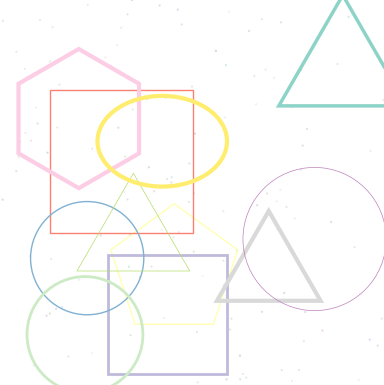[{"shape": "triangle", "thickness": 2.5, "radius": 0.96, "center": [0.89, 0.821]}, {"shape": "pentagon", "thickness": 1, "radius": 0.87, "center": [0.453, 0.298]}, {"shape": "square", "thickness": 2, "radius": 0.77, "center": [0.436, 0.183]}, {"shape": "square", "thickness": 1, "radius": 0.93, "center": [0.315, 0.581]}, {"shape": "circle", "thickness": 1, "radius": 0.74, "center": [0.226, 0.329]}, {"shape": "triangle", "thickness": 0.5, "radius": 0.85, "center": [0.346, 0.381]}, {"shape": "hexagon", "thickness": 3, "radius": 0.9, "center": [0.205, 0.692]}, {"shape": "triangle", "thickness": 3, "radius": 0.78, "center": [0.698, 0.296]}, {"shape": "circle", "thickness": 0.5, "radius": 0.93, "center": [0.817, 0.379]}, {"shape": "circle", "thickness": 2, "radius": 0.75, "center": [0.221, 0.131]}, {"shape": "oval", "thickness": 3, "radius": 0.84, "center": [0.421, 0.633]}]